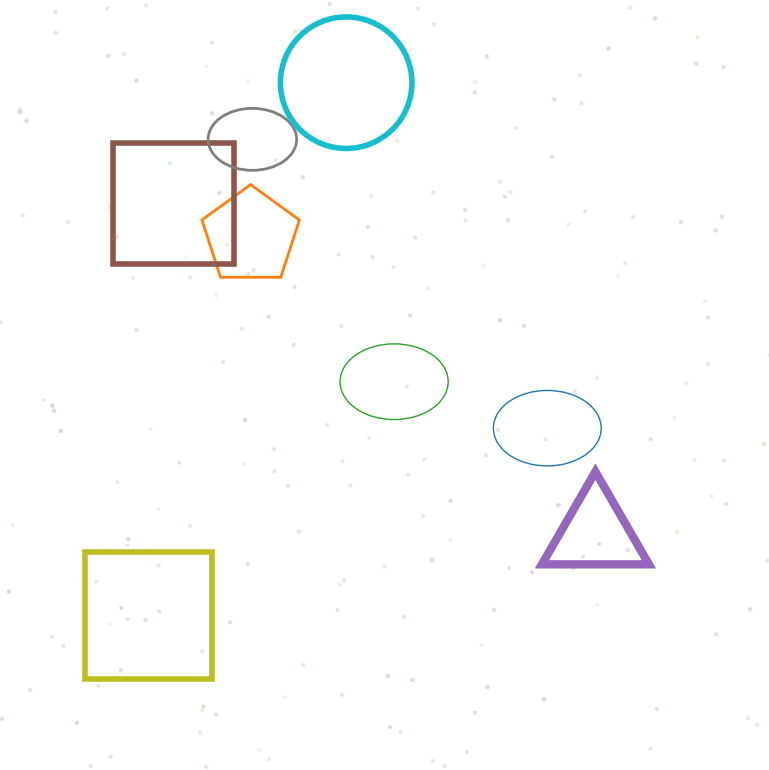[{"shape": "oval", "thickness": 0.5, "radius": 0.35, "center": [0.711, 0.444]}, {"shape": "pentagon", "thickness": 1, "radius": 0.33, "center": [0.326, 0.694]}, {"shape": "oval", "thickness": 0.5, "radius": 0.35, "center": [0.512, 0.504]}, {"shape": "triangle", "thickness": 3, "radius": 0.4, "center": [0.773, 0.307]}, {"shape": "square", "thickness": 2, "radius": 0.39, "center": [0.225, 0.735]}, {"shape": "oval", "thickness": 1, "radius": 0.29, "center": [0.328, 0.819]}, {"shape": "square", "thickness": 2, "radius": 0.41, "center": [0.193, 0.201]}, {"shape": "circle", "thickness": 2, "radius": 0.43, "center": [0.45, 0.893]}]